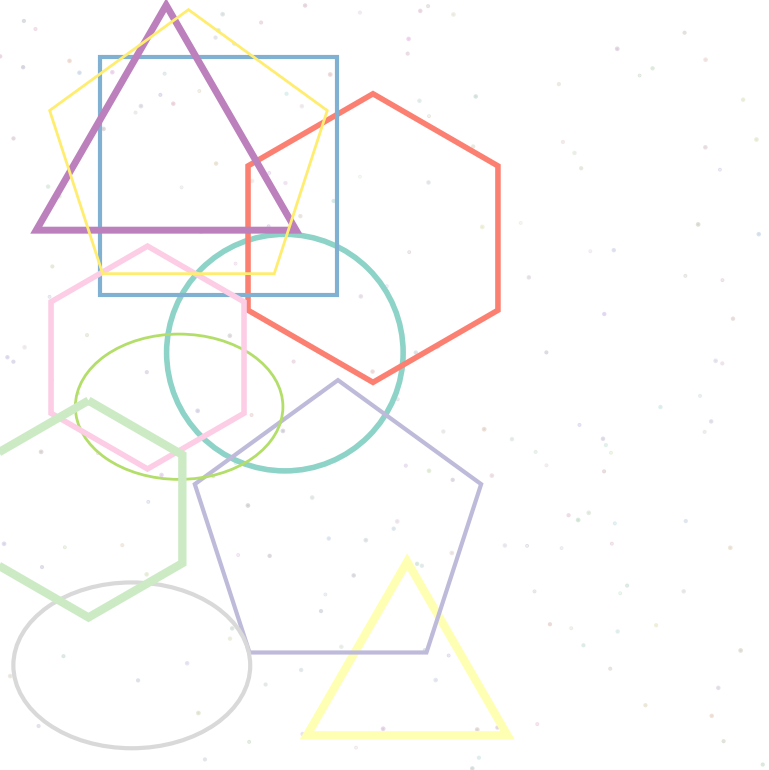[{"shape": "circle", "thickness": 2, "radius": 0.77, "center": [0.37, 0.542]}, {"shape": "triangle", "thickness": 3, "radius": 0.75, "center": [0.529, 0.12]}, {"shape": "pentagon", "thickness": 1.5, "radius": 0.98, "center": [0.439, 0.311]}, {"shape": "hexagon", "thickness": 2, "radius": 0.94, "center": [0.484, 0.691]}, {"shape": "square", "thickness": 1.5, "radius": 0.77, "center": [0.283, 0.772]}, {"shape": "oval", "thickness": 1, "radius": 0.67, "center": [0.233, 0.472]}, {"shape": "hexagon", "thickness": 2, "radius": 0.72, "center": [0.192, 0.536]}, {"shape": "oval", "thickness": 1.5, "radius": 0.77, "center": [0.171, 0.136]}, {"shape": "triangle", "thickness": 2.5, "radius": 0.97, "center": [0.216, 0.798]}, {"shape": "hexagon", "thickness": 3, "radius": 0.7, "center": [0.115, 0.339]}, {"shape": "pentagon", "thickness": 1, "radius": 0.95, "center": [0.245, 0.798]}]